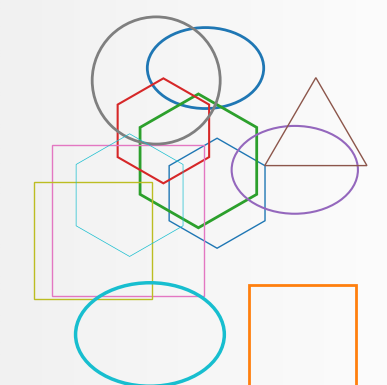[{"shape": "oval", "thickness": 2, "radius": 0.75, "center": [0.53, 0.823]}, {"shape": "hexagon", "thickness": 1, "radius": 0.71, "center": [0.56, 0.498]}, {"shape": "square", "thickness": 2, "radius": 0.69, "center": [0.782, 0.121]}, {"shape": "hexagon", "thickness": 2, "radius": 0.87, "center": [0.512, 0.582]}, {"shape": "hexagon", "thickness": 1.5, "radius": 0.68, "center": [0.422, 0.66]}, {"shape": "oval", "thickness": 1.5, "radius": 0.81, "center": [0.761, 0.559]}, {"shape": "triangle", "thickness": 1, "radius": 0.76, "center": [0.815, 0.646]}, {"shape": "square", "thickness": 1, "radius": 0.98, "center": [0.33, 0.427]}, {"shape": "circle", "thickness": 2, "radius": 0.83, "center": [0.403, 0.791]}, {"shape": "square", "thickness": 1, "radius": 0.76, "center": [0.239, 0.376]}, {"shape": "oval", "thickness": 2.5, "radius": 0.96, "center": [0.387, 0.131]}, {"shape": "hexagon", "thickness": 0.5, "radius": 0.8, "center": [0.334, 0.493]}]